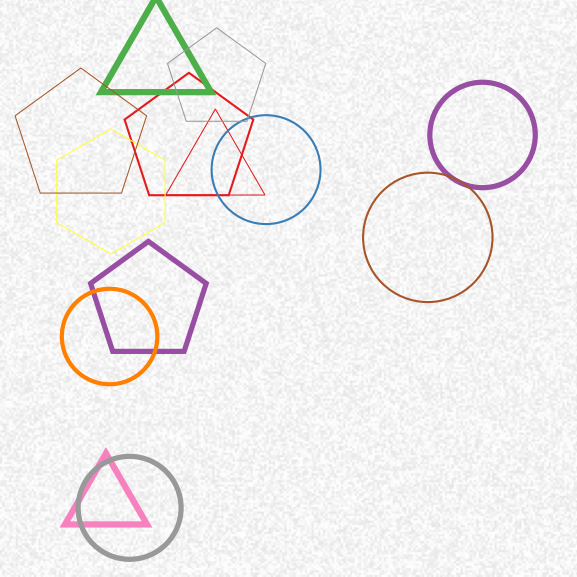[{"shape": "triangle", "thickness": 0.5, "radius": 0.5, "center": [0.373, 0.711]}, {"shape": "pentagon", "thickness": 1, "radius": 0.59, "center": [0.327, 0.756]}, {"shape": "circle", "thickness": 1, "radius": 0.47, "center": [0.461, 0.705]}, {"shape": "triangle", "thickness": 3, "radius": 0.55, "center": [0.27, 0.895]}, {"shape": "circle", "thickness": 2.5, "radius": 0.46, "center": [0.836, 0.765]}, {"shape": "pentagon", "thickness": 2.5, "radius": 0.53, "center": [0.257, 0.476]}, {"shape": "circle", "thickness": 2, "radius": 0.41, "center": [0.19, 0.416]}, {"shape": "hexagon", "thickness": 0.5, "radius": 0.54, "center": [0.192, 0.668]}, {"shape": "pentagon", "thickness": 0.5, "radius": 0.6, "center": [0.14, 0.762]}, {"shape": "circle", "thickness": 1, "radius": 0.56, "center": [0.741, 0.588]}, {"shape": "triangle", "thickness": 3, "radius": 0.41, "center": [0.184, 0.132]}, {"shape": "pentagon", "thickness": 0.5, "radius": 0.45, "center": [0.375, 0.862]}, {"shape": "circle", "thickness": 2.5, "radius": 0.45, "center": [0.224, 0.12]}]